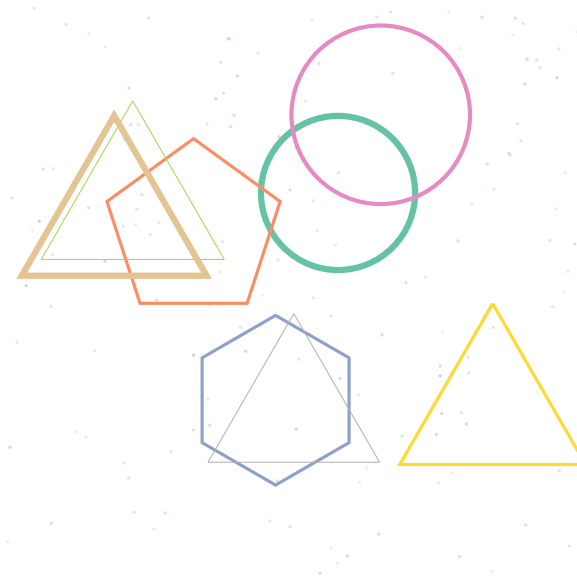[{"shape": "circle", "thickness": 3, "radius": 0.67, "center": [0.585, 0.665]}, {"shape": "pentagon", "thickness": 1.5, "radius": 0.79, "center": [0.335, 0.601]}, {"shape": "hexagon", "thickness": 1.5, "radius": 0.73, "center": [0.477, 0.306]}, {"shape": "circle", "thickness": 2, "radius": 0.77, "center": [0.659, 0.8]}, {"shape": "triangle", "thickness": 0.5, "radius": 0.92, "center": [0.23, 0.641]}, {"shape": "triangle", "thickness": 1.5, "radius": 0.93, "center": [0.853, 0.288]}, {"shape": "triangle", "thickness": 3, "radius": 0.92, "center": [0.198, 0.614]}, {"shape": "triangle", "thickness": 0.5, "radius": 0.86, "center": [0.509, 0.284]}]